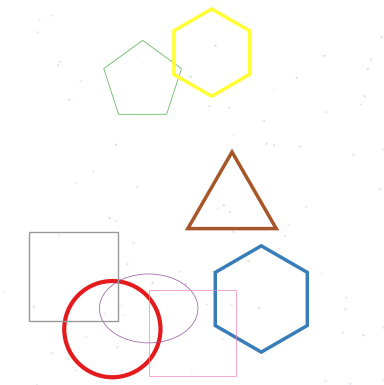[{"shape": "circle", "thickness": 3, "radius": 0.62, "center": [0.292, 0.145]}, {"shape": "hexagon", "thickness": 2.5, "radius": 0.69, "center": [0.679, 0.223]}, {"shape": "pentagon", "thickness": 0.5, "radius": 0.53, "center": [0.37, 0.789]}, {"shape": "oval", "thickness": 0.5, "radius": 0.64, "center": [0.386, 0.199]}, {"shape": "hexagon", "thickness": 2.5, "radius": 0.57, "center": [0.55, 0.863]}, {"shape": "triangle", "thickness": 2.5, "radius": 0.66, "center": [0.603, 0.473]}, {"shape": "square", "thickness": 0.5, "radius": 0.56, "center": [0.501, 0.135]}, {"shape": "square", "thickness": 1, "radius": 0.58, "center": [0.19, 0.281]}]